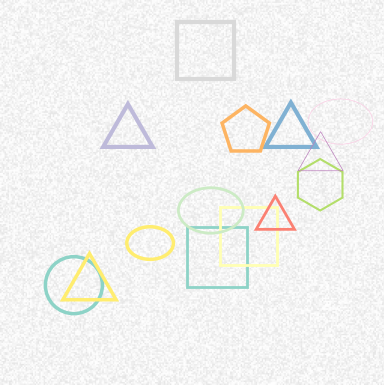[{"shape": "square", "thickness": 2, "radius": 0.39, "center": [0.564, 0.332]}, {"shape": "circle", "thickness": 2.5, "radius": 0.37, "center": [0.192, 0.259]}, {"shape": "square", "thickness": 2, "radius": 0.37, "center": [0.645, 0.387]}, {"shape": "triangle", "thickness": 3, "radius": 0.37, "center": [0.332, 0.656]}, {"shape": "triangle", "thickness": 2, "radius": 0.29, "center": [0.715, 0.433]}, {"shape": "triangle", "thickness": 3, "radius": 0.38, "center": [0.756, 0.657]}, {"shape": "pentagon", "thickness": 2.5, "radius": 0.32, "center": [0.638, 0.66]}, {"shape": "hexagon", "thickness": 1.5, "radius": 0.33, "center": [0.832, 0.52]}, {"shape": "oval", "thickness": 0.5, "radius": 0.42, "center": [0.884, 0.684]}, {"shape": "square", "thickness": 3, "radius": 0.37, "center": [0.534, 0.868]}, {"shape": "triangle", "thickness": 0.5, "radius": 0.34, "center": [0.833, 0.59]}, {"shape": "oval", "thickness": 2, "radius": 0.42, "center": [0.548, 0.453]}, {"shape": "triangle", "thickness": 2.5, "radius": 0.4, "center": [0.232, 0.261]}, {"shape": "oval", "thickness": 2.5, "radius": 0.3, "center": [0.39, 0.369]}]